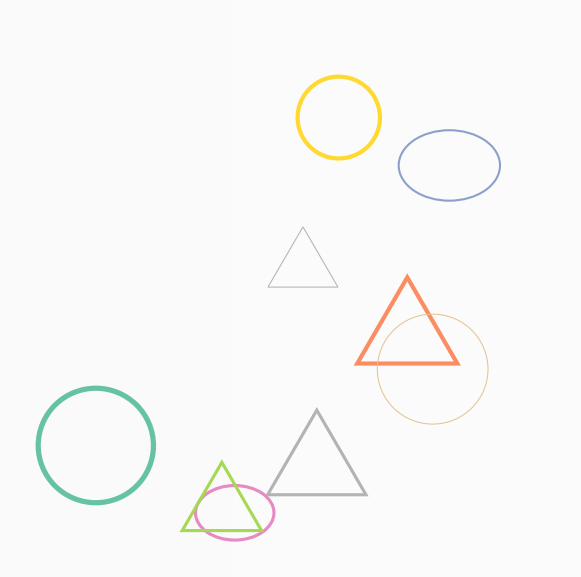[{"shape": "circle", "thickness": 2.5, "radius": 0.5, "center": [0.165, 0.228]}, {"shape": "triangle", "thickness": 2, "radius": 0.5, "center": [0.701, 0.419]}, {"shape": "oval", "thickness": 1, "radius": 0.44, "center": [0.773, 0.713]}, {"shape": "oval", "thickness": 1.5, "radius": 0.34, "center": [0.404, 0.111]}, {"shape": "triangle", "thickness": 1.5, "radius": 0.39, "center": [0.382, 0.12]}, {"shape": "circle", "thickness": 2, "radius": 0.35, "center": [0.583, 0.796]}, {"shape": "circle", "thickness": 0.5, "radius": 0.48, "center": [0.744, 0.36]}, {"shape": "triangle", "thickness": 1.5, "radius": 0.49, "center": [0.545, 0.191]}, {"shape": "triangle", "thickness": 0.5, "radius": 0.35, "center": [0.521, 0.537]}]